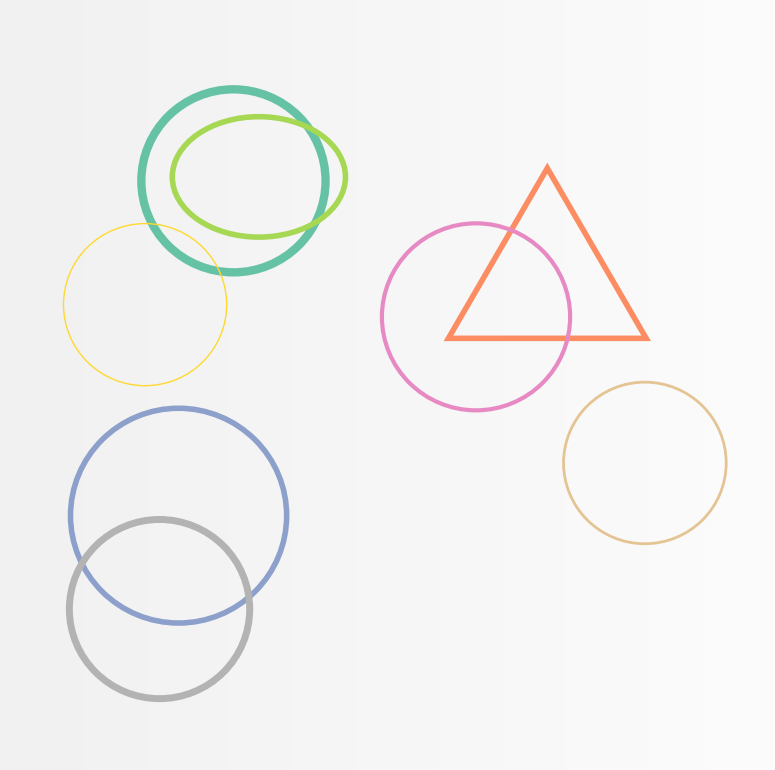[{"shape": "circle", "thickness": 3, "radius": 0.59, "center": [0.301, 0.765]}, {"shape": "triangle", "thickness": 2, "radius": 0.74, "center": [0.706, 0.634]}, {"shape": "circle", "thickness": 2, "radius": 0.7, "center": [0.23, 0.33]}, {"shape": "circle", "thickness": 1.5, "radius": 0.61, "center": [0.614, 0.589]}, {"shape": "oval", "thickness": 2, "radius": 0.56, "center": [0.334, 0.77]}, {"shape": "circle", "thickness": 0.5, "radius": 0.53, "center": [0.187, 0.604]}, {"shape": "circle", "thickness": 1, "radius": 0.52, "center": [0.832, 0.399]}, {"shape": "circle", "thickness": 2.5, "radius": 0.58, "center": [0.206, 0.209]}]